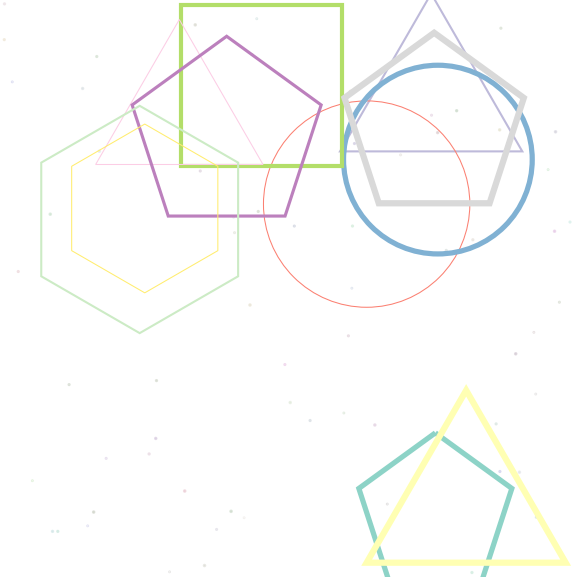[{"shape": "pentagon", "thickness": 2.5, "radius": 0.7, "center": [0.754, 0.11]}, {"shape": "triangle", "thickness": 3, "radius": 1.0, "center": [0.807, 0.124]}, {"shape": "triangle", "thickness": 1, "radius": 0.91, "center": [0.747, 0.828]}, {"shape": "circle", "thickness": 0.5, "radius": 0.89, "center": [0.635, 0.646]}, {"shape": "circle", "thickness": 2.5, "radius": 0.82, "center": [0.758, 0.723]}, {"shape": "square", "thickness": 2, "radius": 0.7, "center": [0.453, 0.852]}, {"shape": "triangle", "thickness": 0.5, "radius": 0.84, "center": [0.311, 0.798]}, {"shape": "pentagon", "thickness": 3, "radius": 0.82, "center": [0.752, 0.779]}, {"shape": "pentagon", "thickness": 1.5, "radius": 0.86, "center": [0.392, 0.764]}, {"shape": "hexagon", "thickness": 1, "radius": 0.98, "center": [0.242, 0.619]}, {"shape": "hexagon", "thickness": 0.5, "radius": 0.73, "center": [0.251, 0.638]}]